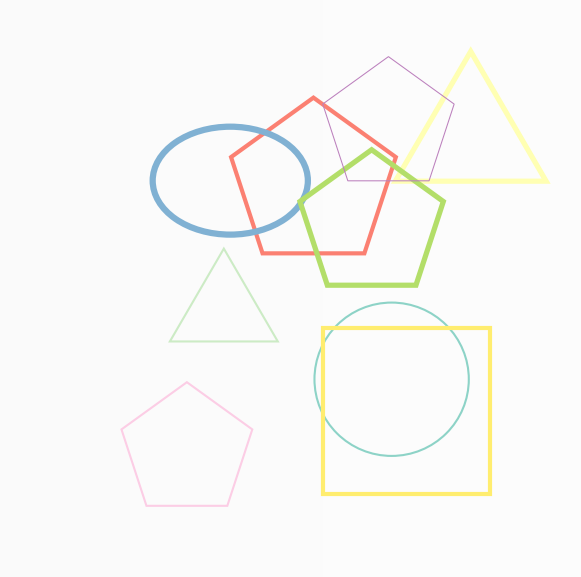[{"shape": "circle", "thickness": 1, "radius": 0.66, "center": [0.674, 0.342]}, {"shape": "triangle", "thickness": 2.5, "radius": 0.75, "center": [0.81, 0.76]}, {"shape": "pentagon", "thickness": 2, "radius": 0.75, "center": [0.539, 0.681]}, {"shape": "oval", "thickness": 3, "radius": 0.67, "center": [0.396, 0.686]}, {"shape": "pentagon", "thickness": 2.5, "radius": 0.65, "center": [0.639, 0.61]}, {"shape": "pentagon", "thickness": 1, "radius": 0.59, "center": [0.322, 0.219]}, {"shape": "pentagon", "thickness": 0.5, "radius": 0.59, "center": [0.668, 0.782]}, {"shape": "triangle", "thickness": 1, "radius": 0.54, "center": [0.385, 0.461]}, {"shape": "square", "thickness": 2, "radius": 0.72, "center": [0.7, 0.287]}]